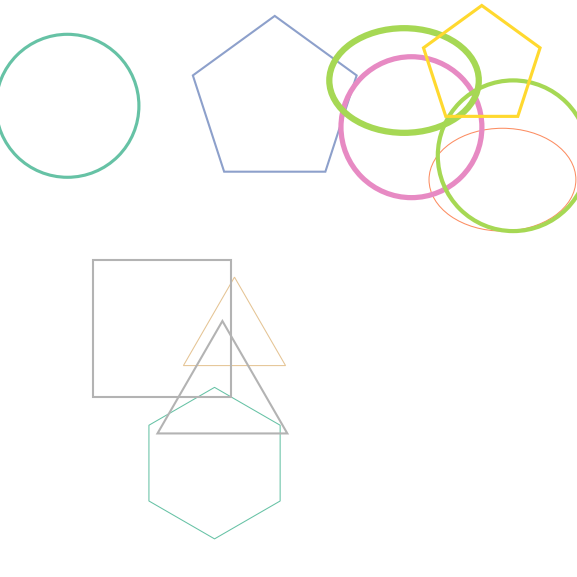[{"shape": "circle", "thickness": 1.5, "radius": 0.62, "center": [0.117, 0.816]}, {"shape": "hexagon", "thickness": 0.5, "radius": 0.66, "center": [0.371, 0.197]}, {"shape": "oval", "thickness": 0.5, "radius": 0.64, "center": [0.87, 0.688]}, {"shape": "pentagon", "thickness": 1, "radius": 0.75, "center": [0.476, 0.822]}, {"shape": "circle", "thickness": 2.5, "radius": 0.61, "center": [0.712, 0.779]}, {"shape": "oval", "thickness": 3, "radius": 0.65, "center": [0.7, 0.86]}, {"shape": "circle", "thickness": 2, "radius": 0.65, "center": [0.889, 0.729]}, {"shape": "pentagon", "thickness": 1.5, "radius": 0.53, "center": [0.834, 0.883]}, {"shape": "triangle", "thickness": 0.5, "radius": 0.51, "center": [0.406, 0.417]}, {"shape": "triangle", "thickness": 1, "radius": 0.65, "center": [0.385, 0.313]}, {"shape": "square", "thickness": 1, "radius": 0.59, "center": [0.281, 0.431]}]